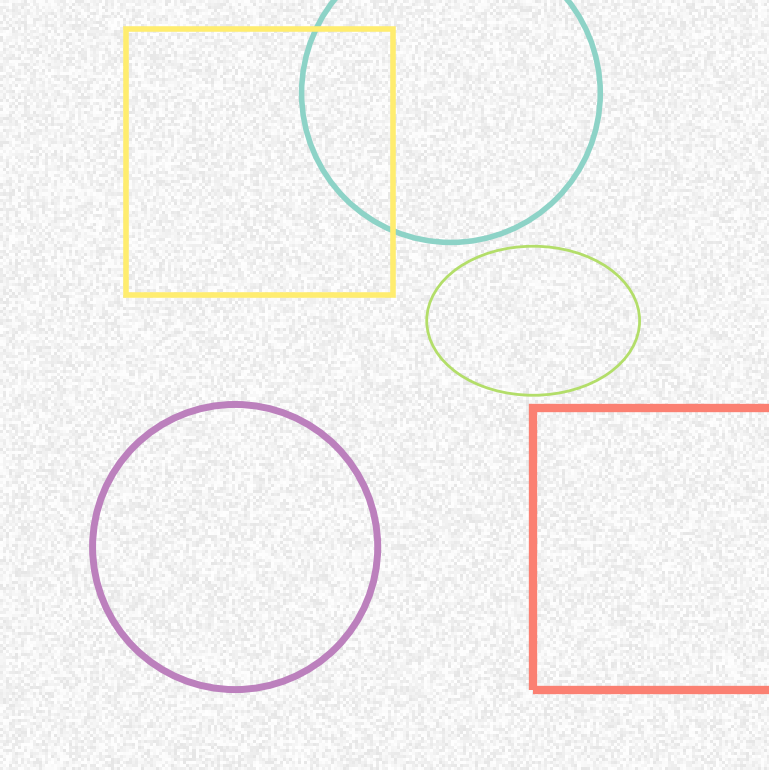[{"shape": "circle", "thickness": 2, "radius": 0.97, "center": [0.586, 0.879]}, {"shape": "square", "thickness": 3, "radius": 0.91, "center": [0.875, 0.287]}, {"shape": "oval", "thickness": 1, "radius": 0.69, "center": [0.692, 0.583]}, {"shape": "circle", "thickness": 2.5, "radius": 0.93, "center": [0.305, 0.29]}, {"shape": "square", "thickness": 2, "radius": 0.87, "center": [0.337, 0.79]}]